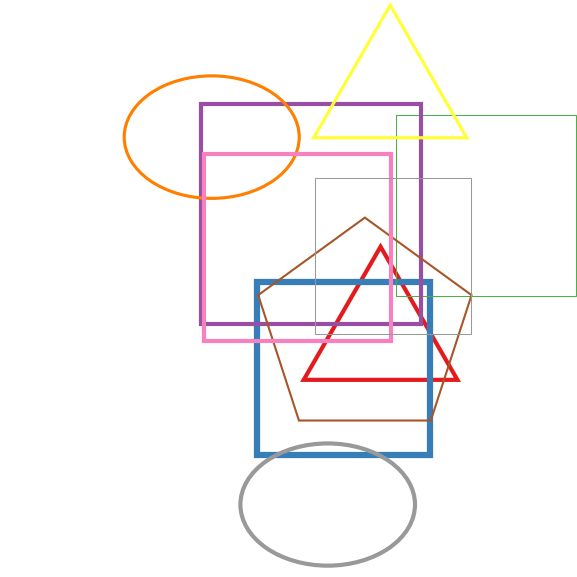[{"shape": "triangle", "thickness": 2, "radius": 0.77, "center": [0.659, 0.418]}, {"shape": "square", "thickness": 3, "radius": 0.75, "center": [0.595, 0.361]}, {"shape": "square", "thickness": 0.5, "radius": 0.78, "center": [0.842, 0.643]}, {"shape": "square", "thickness": 2, "radius": 0.95, "center": [0.539, 0.628]}, {"shape": "oval", "thickness": 1.5, "radius": 0.76, "center": [0.367, 0.762]}, {"shape": "triangle", "thickness": 1.5, "radius": 0.77, "center": [0.676, 0.837]}, {"shape": "pentagon", "thickness": 1, "radius": 0.97, "center": [0.632, 0.428]}, {"shape": "square", "thickness": 2, "radius": 0.81, "center": [0.516, 0.571]}, {"shape": "oval", "thickness": 2, "radius": 0.76, "center": [0.567, 0.125]}, {"shape": "square", "thickness": 0.5, "radius": 0.68, "center": [0.681, 0.556]}]